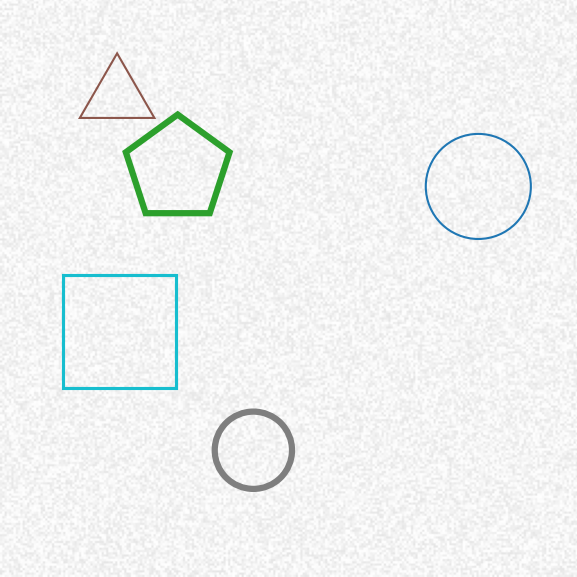[{"shape": "circle", "thickness": 1, "radius": 0.45, "center": [0.828, 0.676]}, {"shape": "pentagon", "thickness": 3, "radius": 0.47, "center": [0.308, 0.706]}, {"shape": "triangle", "thickness": 1, "radius": 0.37, "center": [0.203, 0.832]}, {"shape": "circle", "thickness": 3, "radius": 0.33, "center": [0.439, 0.219]}, {"shape": "square", "thickness": 1.5, "radius": 0.49, "center": [0.207, 0.426]}]